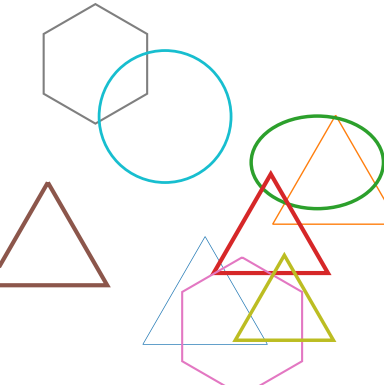[{"shape": "triangle", "thickness": 0.5, "radius": 0.93, "center": [0.533, 0.199]}, {"shape": "triangle", "thickness": 1, "radius": 0.94, "center": [0.872, 0.512]}, {"shape": "oval", "thickness": 2.5, "radius": 0.86, "center": [0.824, 0.578]}, {"shape": "triangle", "thickness": 3, "radius": 0.86, "center": [0.703, 0.376]}, {"shape": "triangle", "thickness": 3, "radius": 0.89, "center": [0.124, 0.348]}, {"shape": "hexagon", "thickness": 1.5, "radius": 0.9, "center": [0.629, 0.152]}, {"shape": "hexagon", "thickness": 1.5, "radius": 0.78, "center": [0.248, 0.834]}, {"shape": "triangle", "thickness": 2.5, "radius": 0.74, "center": [0.739, 0.19]}, {"shape": "circle", "thickness": 2, "radius": 0.86, "center": [0.429, 0.697]}]